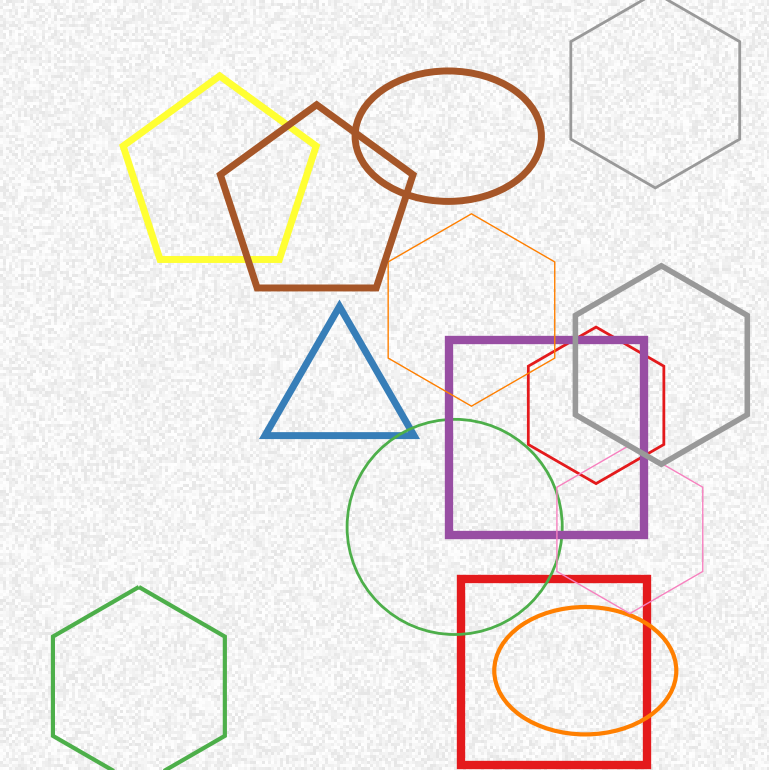[{"shape": "hexagon", "thickness": 1, "radius": 0.51, "center": [0.774, 0.474]}, {"shape": "square", "thickness": 3, "radius": 0.6, "center": [0.72, 0.127]}, {"shape": "triangle", "thickness": 2.5, "radius": 0.56, "center": [0.441, 0.49]}, {"shape": "circle", "thickness": 1, "radius": 0.7, "center": [0.59, 0.316]}, {"shape": "hexagon", "thickness": 1.5, "radius": 0.64, "center": [0.18, 0.109]}, {"shape": "square", "thickness": 3, "radius": 0.63, "center": [0.71, 0.432]}, {"shape": "oval", "thickness": 1.5, "radius": 0.59, "center": [0.76, 0.129]}, {"shape": "hexagon", "thickness": 0.5, "radius": 0.62, "center": [0.612, 0.597]}, {"shape": "pentagon", "thickness": 2.5, "radius": 0.66, "center": [0.285, 0.77]}, {"shape": "oval", "thickness": 2.5, "radius": 0.61, "center": [0.582, 0.823]}, {"shape": "pentagon", "thickness": 2.5, "radius": 0.66, "center": [0.411, 0.732]}, {"shape": "hexagon", "thickness": 0.5, "radius": 0.55, "center": [0.818, 0.313]}, {"shape": "hexagon", "thickness": 2, "radius": 0.64, "center": [0.859, 0.526]}, {"shape": "hexagon", "thickness": 1, "radius": 0.63, "center": [0.851, 0.883]}]